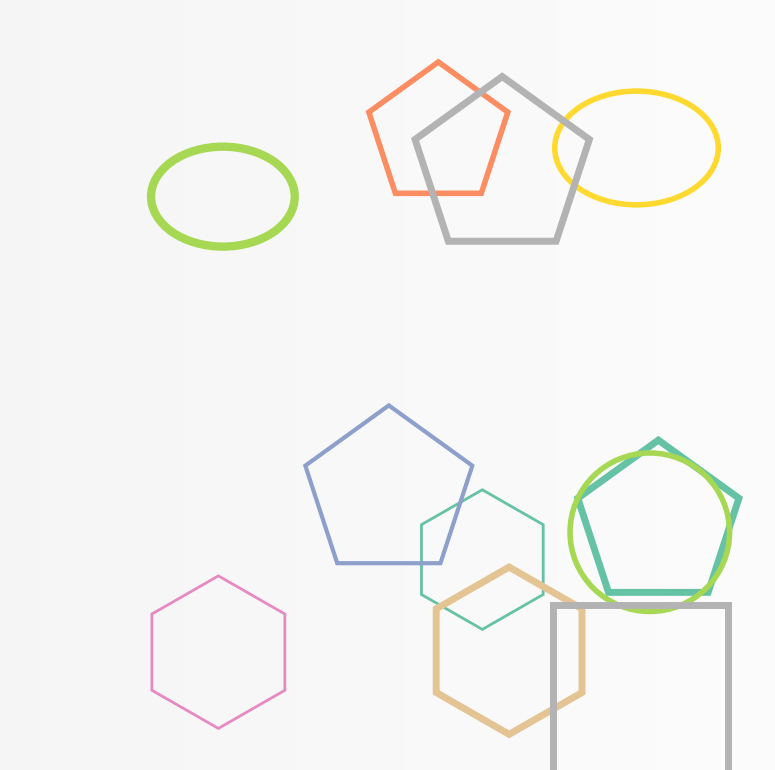[{"shape": "pentagon", "thickness": 2.5, "radius": 0.55, "center": [0.849, 0.319]}, {"shape": "hexagon", "thickness": 1, "radius": 0.45, "center": [0.622, 0.273]}, {"shape": "pentagon", "thickness": 2, "radius": 0.47, "center": [0.566, 0.825]}, {"shape": "pentagon", "thickness": 1.5, "radius": 0.57, "center": [0.502, 0.36]}, {"shape": "hexagon", "thickness": 1, "radius": 0.5, "center": [0.282, 0.153]}, {"shape": "oval", "thickness": 3, "radius": 0.46, "center": [0.288, 0.745]}, {"shape": "circle", "thickness": 2, "radius": 0.51, "center": [0.838, 0.309]}, {"shape": "oval", "thickness": 2, "radius": 0.53, "center": [0.821, 0.808]}, {"shape": "hexagon", "thickness": 2.5, "radius": 0.54, "center": [0.657, 0.155]}, {"shape": "pentagon", "thickness": 2.5, "radius": 0.59, "center": [0.648, 0.782]}, {"shape": "square", "thickness": 2.5, "radius": 0.57, "center": [0.826, 0.101]}]